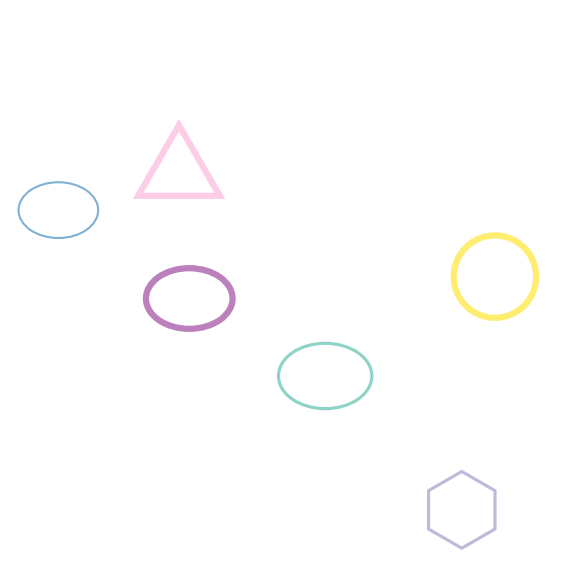[{"shape": "oval", "thickness": 1.5, "radius": 0.4, "center": [0.563, 0.348]}, {"shape": "hexagon", "thickness": 1.5, "radius": 0.33, "center": [0.8, 0.116]}, {"shape": "oval", "thickness": 1, "radius": 0.34, "center": [0.101, 0.635]}, {"shape": "triangle", "thickness": 3, "radius": 0.41, "center": [0.31, 0.701]}, {"shape": "oval", "thickness": 3, "radius": 0.37, "center": [0.328, 0.482]}, {"shape": "circle", "thickness": 3, "radius": 0.36, "center": [0.857, 0.52]}]